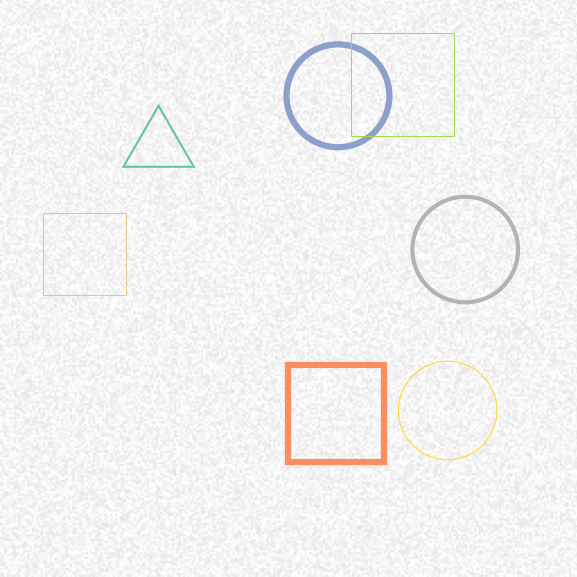[{"shape": "triangle", "thickness": 1, "radius": 0.35, "center": [0.275, 0.746]}, {"shape": "square", "thickness": 3, "radius": 0.42, "center": [0.582, 0.283]}, {"shape": "circle", "thickness": 3, "radius": 0.45, "center": [0.585, 0.833]}, {"shape": "square", "thickness": 0.5, "radius": 0.45, "center": [0.697, 0.853]}, {"shape": "circle", "thickness": 0.5, "radius": 0.43, "center": [0.775, 0.288]}, {"shape": "square", "thickness": 0.5, "radius": 0.36, "center": [0.146, 0.559]}, {"shape": "circle", "thickness": 2, "radius": 0.46, "center": [0.806, 0.567]}]